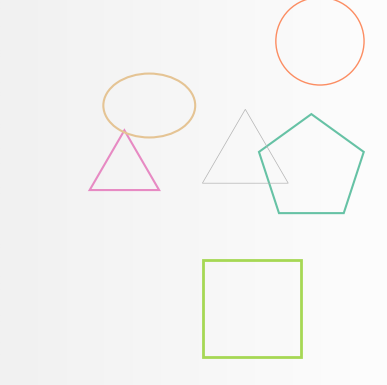[{"shape": "pentagon", "thickness": 1.5, "radius": 0.71, "center": [0.804, 0.561]}, {"shape": "circle", "thickness": 1, "radius": 0.57, "center": [0.826, 0.893]}, {"shape": "triangle", "thickness": 1.5, "radius": 0.52, "center": [0.321, 0.558]}, {"shape": "square", "thickness": 2, "radius": 0.63, "center": [0.651, 0.198]}, {"shape": "oval", "thickness": 1.5, "radius": 0.59, "center": [0.385, 0.726]}, {"shape": "triangle", "thickness": 0.5, "radius": 0.64, "center": [0.633, 0.588]}]